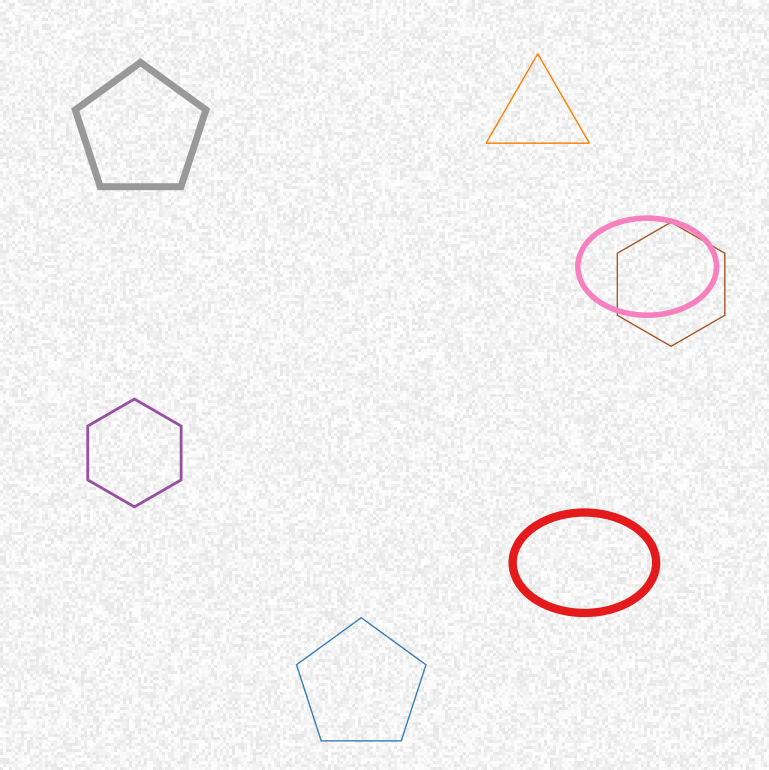[{"shape": "oval", "thickness": 3, "radius": 0.47, "center": [0.759, 0.269]}, {"shape": "pentagon", "thickness": 0.5, "radius": 0.44, "center": [0.469, 0.109]}, {"shape": "hexagon", "thickness": 1, "radius": 0.35, "center": [0.175, 0.412]}, {"shape": "triangle", "thickness": 0.5, "radius": 0.39, "center": [0.698, 0.853]}, {"shape": "hexagon", "thickness": 0.5, "radius": 0.4, "center": [0.872, 0.631]}, {"shape": "oval", "thickness": 2, "radius": 0.45, "center": [0.841, 0.654]}, {"shape": "pentagon", "thickness": 2.5, "radius": 0.45, "center": [0.183, 0.83]}]